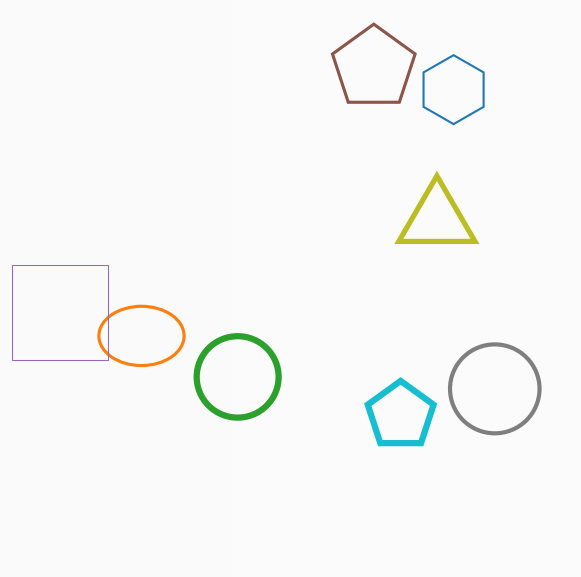[{"shape": "hexagon", "thickness": 1, "radius": 0.3, "center": [0.78, 0.844]}, {"shape": "oval", "thickness": 1.5, "radius": 0.37, "center": [0.243, 0.417]}, {"shape": "circle", "thickness": 3, "radius": 0.35, "center": [0.409, 0.346]}, {"shape": "square", "thickness": 0.5, "radius": 0.41, "center": [0.103, 0.458]}, {"shape": "pentagon", "thickness": 1.5, "radius": 0.37, "center": [0.643, 0.883]}, {"shape": "circle", "thickness": 2, "radius": 0.38, "center": [0.851, 0.326]}, {"shape": "triangle", "thickness": 2.5, "radius": 0.38, "center": [0.752, 0.619]}, {"shape": "pentagon", "thickness": 3, "radius": 0.3, "center": [0.689, 0.28]}]